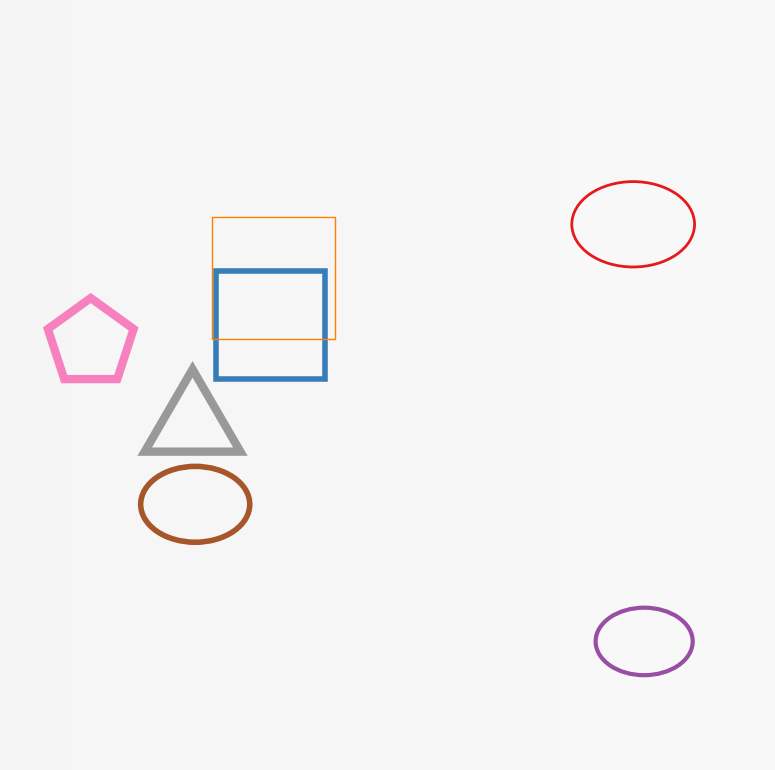[{"shape": "oval", "thickness": 1, "radius": 0.4, "center": [0.817, 0.709]}, {"shape": "square", "thickness": 2, "radius": 0.35, "center": [0.349, 0.578]}, {"shape": "oval", "thickness": 1.5, "radius": 0.31, "center": [0.831, 0.167]}, {"shape": "square", "thickness": 0.5, "radius": 0.4, "center": [0.353, 0.639]}, {"shape": "oval", "thickness": 2, "radius": 0.35, "center": [0.252, 0.345]}, {"shape": "pentagon", "thickness": 3, "radius": 0.29, "center": [0.117, 0.555]}, {"shape": "triangle", "thickness": 3, "radius": 0.36, "center": [0.248, 0.449]}]